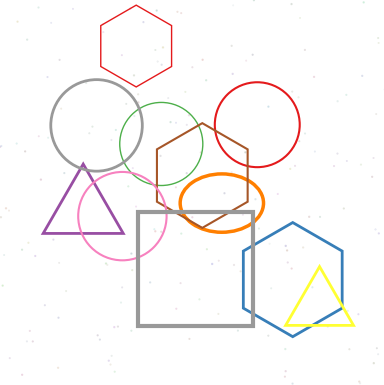[{"shape": "hexagon", "thickness": 1, "radius": 0.53, "center": [0.354, 0.88]}, {"shape": "circle", "thickness": 1.5, "radius": 0.55, "center": [0.668, 0.676]}, {"shape": "hexagon", "thickness": 2, "radius": 0.74, "center": [0.76, 0.274]}, {"shape": "circle", "thickness": 1, "radius": 0.54, "center": [0.419, 0.626]}, {"shape": "triangle", "thickness": 2, "radius": 0.6, "center": [0.216, 0.454]}, {"shape": "oval", "thickness": 2.5, "radius": 0.54, "center": [0.576, 0.473]}, {"shape": "triangle", "thickness": 2, "radius": 0.51, "center": [0.83, 0.206]}, {"shape": "hexagon", "thickness": 1.5, "radius": 0.68, "center": [0.525, 0.544]}, {"shape": "circle", "thickness": 1.5, "radius": 0.57, "center": [0.318, 0.439]}, {"shape": "square", "thickness": 3, "radius": 0.75, "center": [0.507, 0.301]}, {"shape": "circle", "thickness": 2, "radius": 0.59, "center": [0.251, 0.674]}]